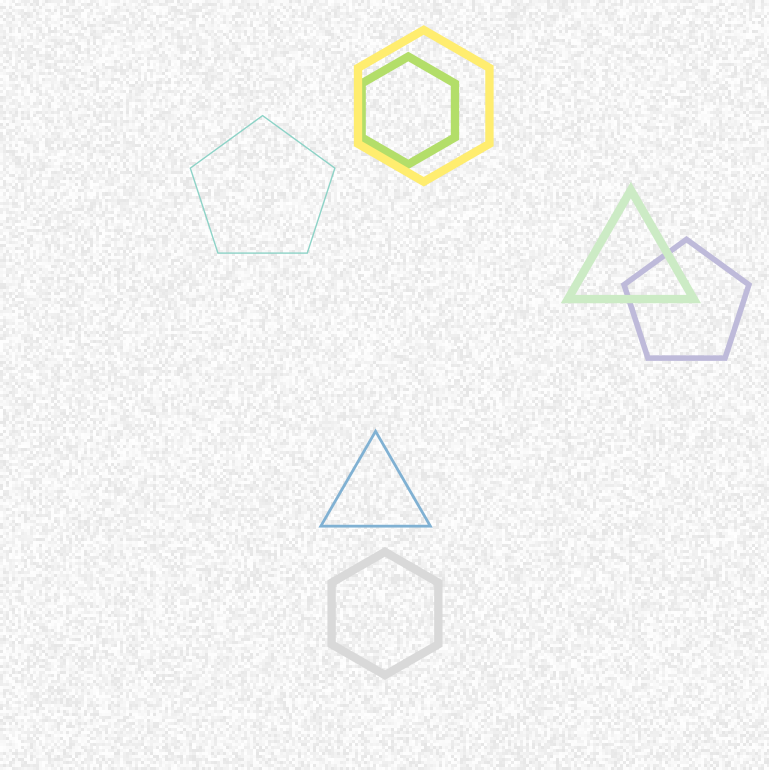[{"shape": "pentagon", "thickness": 0.5, "radius": 0.49, "center": [0.341, 0.751]}, {"shape": "pentagon", "thickness": 2, "radius": 0.43, "center": [0.892, 0.604]}, {"shape": "triangle", "thickness": 1, "radius": 0.41, "center": [0.488, 0.358]}, {"shape": "hexagon", "thickness": 3, "radius": 0.35, "center": [0.53, 0.857]}, {"shape": "hexagon", "thickness": 3, "radius": 0.4, "center": [0.5, 0.203]}, {"shape": "triangle", "thickness": 3, "radius": 0.47, "center": [0.819, 0.659]}, {"shape": "hexagon", "thickness": 3, "radius": 0.49, "center": [0.55, 0.863]}]